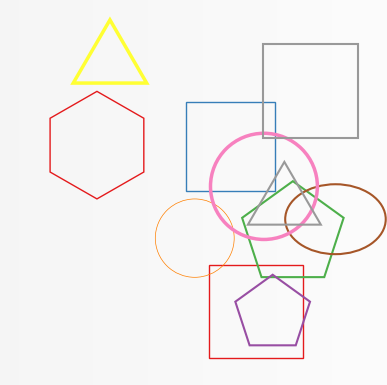[{"shape": "square", "thickness": 1, "radius": 0.6, "center": [0.661, 0.192]}, {"shape": "hexagon", "thickness": 1, "radius": 0.7, "center": [0.25, 0.623]}, {"shape": "square", "thickness": 1, "radius": 0.57, "center": [0.595, 0.619]}, {"shape": "pentagon", "thickness": 1.5, "radius": 0.69, "center": [0.756, 0.392]}, {"shape": "pentagon", "thickness": 1.5, "radius": 0.51, "center": [0.704, 0.185]}, {"shape": "circle", "thickness": 0.5, "radius": 0.51, "center": [0.503, 0.381]}, {"shape": "triangle", "thickness": 2.5, "radius": 0.55, "center": [0.284, 0.839]}, {"shape": "oval", "thickness": 1.5, "radius": 0.65, "center": [0.866, 0.431]}, {"shape": "circle", "thickness": 2.5, "radius": 0.69, "center": [0.681, 0.516]}, {"shape": "triangle", "thickness": 1.5, "radius": 0.54, "center": [0.734, 0.471]}, {"shape": "square", "thickness": 1.5, "radius": 0.61, "center": [0.801, 0.763]}]